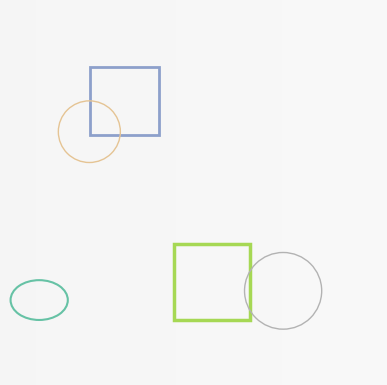[{"shape": "oval", "thickness": 1.5, "radius": 0.37, "center": [0.101, 0.221]}, {"shape": "square", "thickness": 2, "radius": 0.44, "center": [0.322, 0.736]}, {"shape": "square", "thickness": 2.5, "radius": 0.49, "center": [0.547, 0.267]}, {"shape": "circle", "thickness": 1, "radius": 0.4, "center": [0.231, 0.658]}, {"shape": "circle", "thickness": 1, "radius": 0.5, "center": [0.731, 0.245]}]